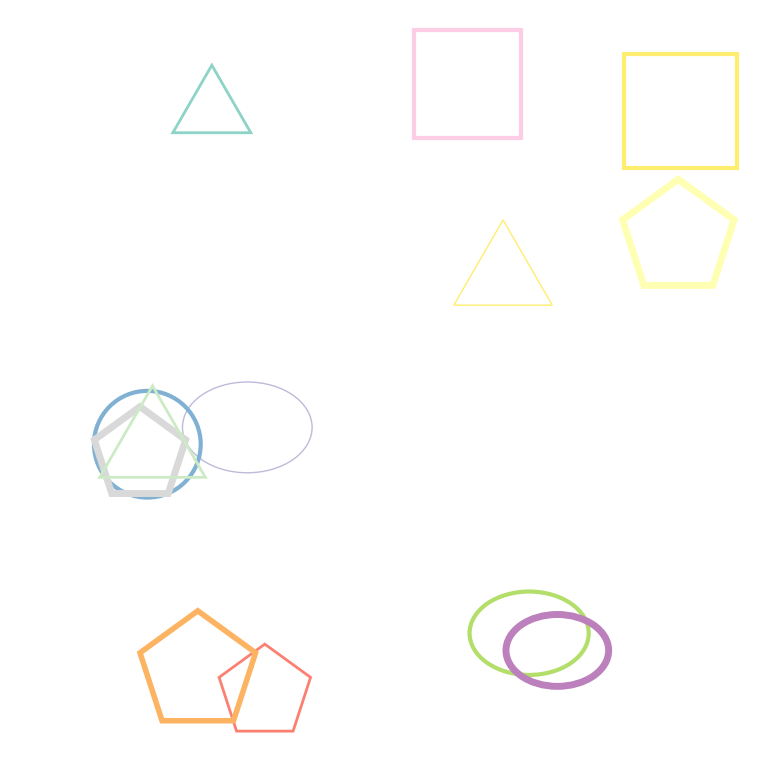[{"shape": "triangle", "thickness": 1, "radius": 0.29, "center": [0.275, 0.857]}, {"shape": "pentagon", "thickness": 2.5, "radius": 0.38, "center": [0.881, 0.691]}, {"shape": "oval", "thickness": 0.5, "radius": 0.42, "center": [0.321, 0.445]}, {"shape": "pentagon", "thickness": 1, "radius": 0.31, "center": [0.344, 0.101]}, {"shape": "circle", "thickness": 1.5, "radius": 0.35, "center": [0.191, 0.423]}, {"shape": "pentagon", "thickness": 2, "radius": 0.39, "center": [0.257, 0.128]}, {"shape": "oval", "thickness": 1.5, "radius": 0.39, "center": [0.687, 0.178]}, {"shape": "square", "thickness": 1.5, "radius": 0.35, "center": [0.607, 0.891]}, {"shape": "pentagon", "thickness": 2.5, "radius": 0.31, "center": [0.182, 0.41]}, {"shape": "oval", "thickness": 2.5, "radius": 0.33, "center": [0.724, 0.155]}, {"shape": "triangle", "thickness": 1, "radius": 0.4, "center": [0.198, 0.42]}, {"shape": "triangle", "thickness": 0.5, "radius": 0.37, "center": [0.653, 0.641]}, {"shape": "square", "thickness": 1.5, "radius": 0.37, "center": [0.884, 0.856]}]